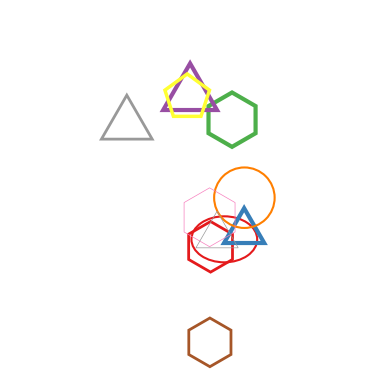[{"shape": "oval", "thickness": 1.5, "radius": 0.43, "center": [0.583, 0.378]}, {"shape": "hexagon", "thickness": 2, "radius": 0.33, "center": [0.547, 0.359]}, {"shape": "triangle", "thickness": 3, "radius": 0.3, "center": [0.634, 0.399]}, {"shape": "hexagon", "thickness": 3, "radius": 0.35, "center": [0.603, 0.689]}, {"shape": "triangle", "thickness": 3, "radius": 0.4, "center": [0.494, 0.755]}, {"shape": "circle", "thickness": 1.5, "radius": 0.39, "center": [0.635, 0.486]}, {"shape": "pentagon", "thickness": 2.5, "radius": 0.3, "center": [0.486, 0.747]}, {"shape": "hexagon", "thickness": 2, "radius": 0.32, "center": [0.545, 0.111]}, {"shape": "hexagon", "thickness": 0.5, "radius": 0.38, "center": [0.544, 0.436]}, {"shape": "triangle", "thickness": 0.5, "radius": 0.32, "center": [0.564, 0.388]}, {"shape": "triangle", "thickness": 2, "radius": 0.38, "center": [0.329, 0.677]}]